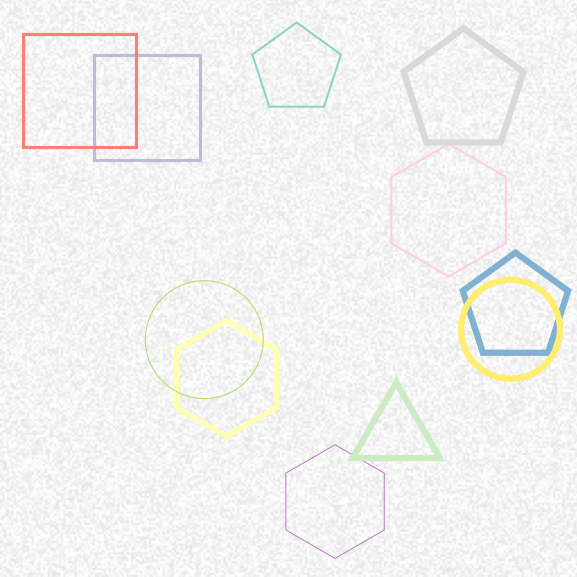[{"shape": "pentagon", "thickness": 1, "radius": 0.4, "center": [0.514, 0.88]}, {"shape": "hexagon", "thickness": 2.5, "radius": 0.5, "center": [0.392, 0.344]}, {"shape": "square", "thickness": 1.5, "radius": 0.46, "center": [0.254, 0.813]}, {"shape": "square", "thickness": 1.5, "radius": 0.49, "center": [0.138, 0.843]}, {"shape": "pentagon", "thickness": 3, "radius": 0.48, "center": [0.893, 0.466]}, {"shape": "circle", "thickness": 0.5, "radius": 0.51, "center": [0.354, 0.411]}, {"shape": "hexagon", "thickness": 1, "radius": 0.57, "center": [0.777, 0.635]}, {"shape": "pentagon", "thickness": 3, "radius": 0.55, "center": [0.803, 0.841]}, {"shape": "hexagon", "thickness": 0.5, "radius": 0.49, "center": [0.58, 0.131]}, {"shape": "triangle", "thickness": 3, "radius": 0.44, "center": [0.686, 0.25]}, {"shape": "circle", "thickness": 3, "radius": 0.43, "center": [0.884, 0.429]}]